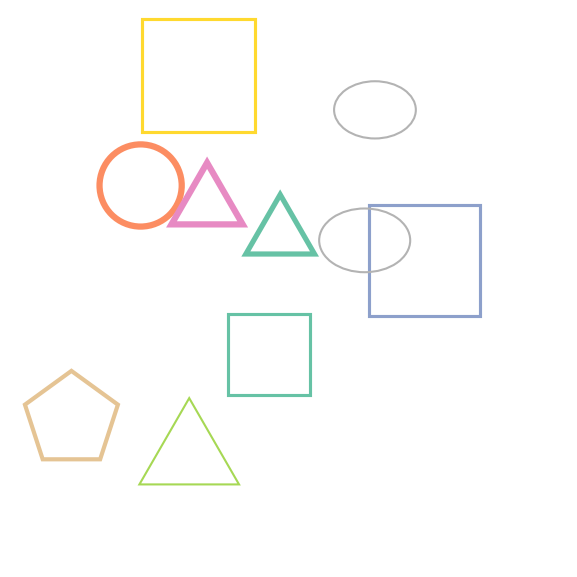[{"shape": "square", "thickness": 1.5, "radius": 0.35, "center": [0.465, 0.385]}, {"shape": "triangle", "thickness": 2.5, "radius": 0.34, "center": [0.485, 0.594]}, {"shape": "circle", "thickness": 3, "radius": 0.36, "center": [0.244, 0.678]}, {"shape": "square", "thickness": 1.5, "radius": 0.48, "center": [0.735, 0.548]}, {"shape": "triangle", "thickness": 3, "radius": 0.36, "center": [0.359, 0.646]}, {"shape": "triangle", "thickness": 1, "radius": 0.5, "center": [0.328, 0.21]}, {"shape": "square", "thickness": 1.5, "radius": 0.49, "center": [0.344, 0.869]}, {"shape": "pentagon", "thickness": 2, "radius": 0.42, "center": [0.124, 0.272]}, {"shape": "oval", "thickness": 1, "radius": 0.39, "center": [0.631, 0.583]}, {"shape": "oval", "thickness": 1, "radius": 0.35, "center": [0.649, 0.809]}]